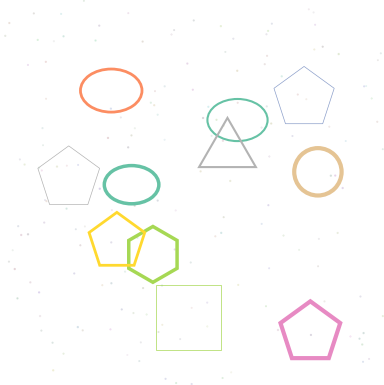[{"shape": "oval", "thickness": 2.5, "radius": 0.35, "center": [0.342, 0.52]}, {"shape": "oval", "thickness": 1.5, "radius": 0.39, "center": [0.617, 0.688]}, {"shape": "oval", "thickness": 2, "radius": 0.4, "center": [0.289, 0.765]}, {"shape": "pentagon", "thickness": 0.5, "radius": 0.41, "center": [0.79, 0.745]}, {"shape": "pentagon", "thickness": 3, "radius": 0.41, "center": [0.806, 0.136]}, {"shape": "square", "thickness": 0.5, "radius": 0.42, "center": [0.49, 0.176]}, {"shape": "hexagon", "thickness": 2.5, "radius": 0.36, "center": [0.397, 0.339]}, {"shape": "pentagon", "thickness": 2, "radius": 0.38, "center": [0.304, 0.372]}, {"shape": "circle", "thickness": 3, "radius": 0.31, "center": [0.826, 0.554]}, {"shape": "triangle", "thickness": 1.5, "radius": 0.43, "center": [0.591, 0.609]}, {"shape": "pentagon", "thickness": 0.5, "radius": 0.42, "center": [0.179, 0.537]}]